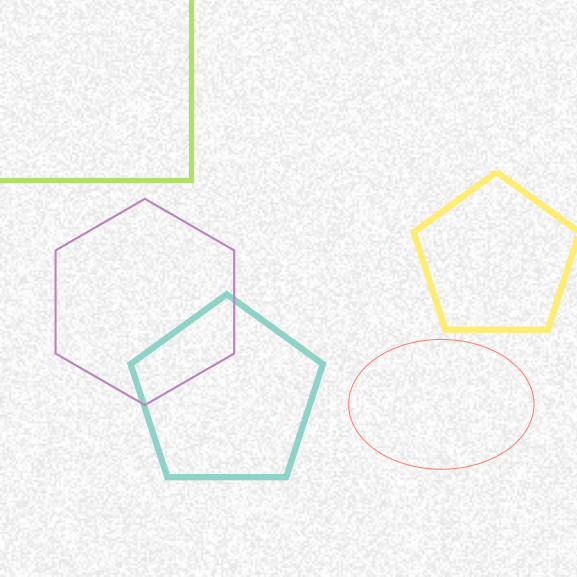[{"shape": "pentagon", "thickness": 3, "radius": 0.88, "center": [0.393, 0.314]}, {"shape": "oval", "thickness": 0.5, "radius": 0.8, "center": [0.764, 0.299]}, {"shape": "square", "thickness": 2.5, "radius": 0.85, "center": [0.161, 0.858]}, {"shape": "hexagon", "thickness": 1, "radius": 0.89, "center": [0.251, 0.476]}, {"shape": "pentagon", "thickness": 3, "radius": 0.75, "center": [0.86, 0.55]}]